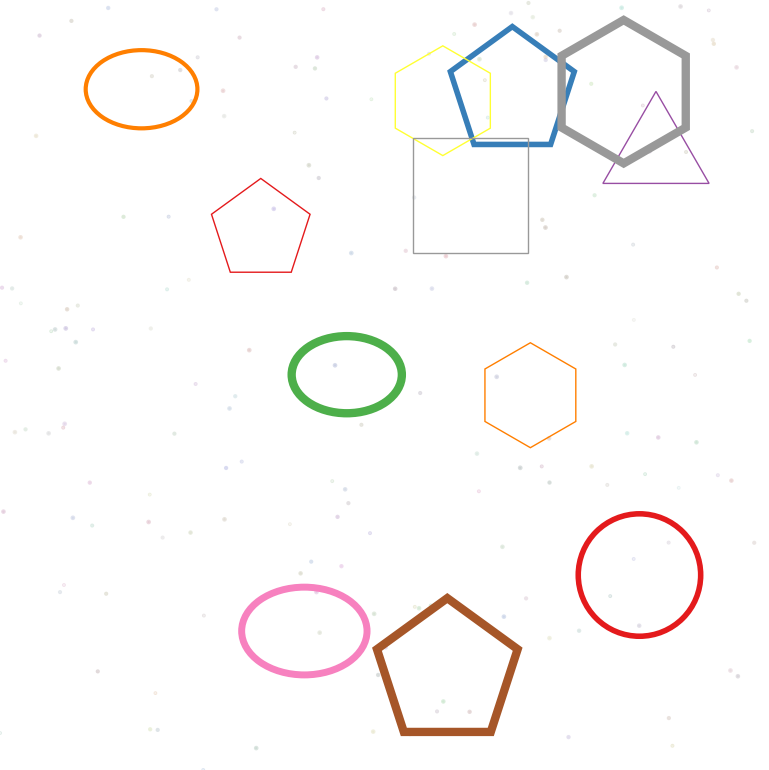[{"shape": "pentagon", "thickness": 0.5, "radius": 0.34, "center": [0.339, 0.701]}, {"shape": "circle", "thickness": 2, "radius": 0.4, "center": [0.83, 0.253]}, {"shape": "pentagon", "thickness": 2, "radius": 0.42, "center": [0.665, 0.881]}, {"shape": "oval", "thickness": 3, "radius": 0.36, "center": [0.45, 0.513]}, {"shape": "triangle", "thickness": 0.5, "radius": 0.4, "center": [0.852, 0.802]}, {"shape": "oval", "thickness": 1.5, "radius": 0.36, "center": [0.184, 0.884]}, {"shape": "hexagon", "thickness": 0.5, "radius": 0.34, "center": [0.689, 0.487]}, {"shape": "hexagon", "thickness": 0.5, "radius": 0.36, "center": [0.575, 0.869]}, {"shape": "pentagon", "thickness": 3, "radius": 0.48, "center": [0.581, 0.127]}, {"shape": "oval", "thickness": 2.5, "radius": 0.41, "center": [0.395, 0.18]}, {"shape": "square", "thickness": 0.5, "radius": 0.37, "center": [0.611, 0.746]}, {"shape": "hexagon", "thickness": 3, "radius": 0.47, "center": [0.81, 0.881]}]